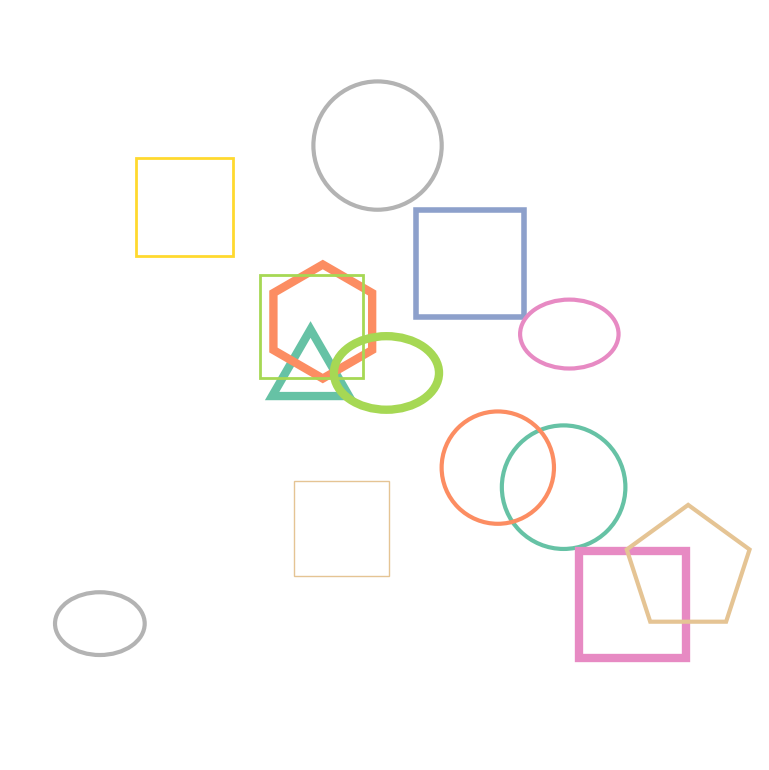[{"shape": "triangle", "thickness": 3, "radius": 0.29, "center": [0.403, 0.514]}, {"shape": "circle", "thickness": 1.5, "radius": 0.4, "center": [0.732, 0.367]}, {"shape": "hexagon", "thickness": 3, "radius": 0.37, "center": [0.419, 0.582]}, {"shape": "circle", "thickness": 1.5, "radius": 0.36, "center": [0.646, 0.393]}, {"shape": "square", "thickness": 2, "radius": 0.35, "center": [0.61, 0.658]}, {"shape": "square", "thickness": 3, "radius": 0.35, "center": [0.821, 0.215]}, {"shape": "oval", "thickness": 1.5, "radius": 0.32, "center": [0.739, 0.566]}, {"shape": "oval", "thickness": 3, "radius": 0.34, "center": [0.502, 0.516]}, {"shape": "square", "thickness": 1, "radius": 0.33, "center": [0.405, 0.576]}, {"shape": "square", "thickness": 1, "radius": 0.32, "center": [0.24, 0.731]}, {"shape": "pentagon", "thickness": 1.5, "radius": 0.42, "center": [0.894, 0.26]}, {"shape": "square", "thickness": 0.5, "radius": 0.31, "center": [0.443, 0.314]}, {"shape": "oval", "thickness": 1.5, "radius": 0.29, "center": [0.13, 0.19]}, {"shape": "circle", "thickness": 1.5, "radius": 0.42, "center": [0.49, 0.811]}]